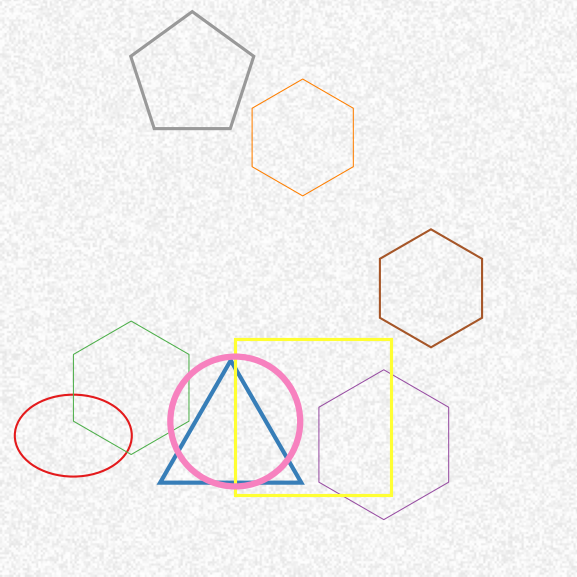[{"shape": "oval", "thickness": 1, "radius": 0.51, "center": [0.127, 0.245]}, {"shape": "triangle", "thickness": 2, "radius": 0.71, "center": [0.4, 0.234]}, {"shape": "hexagon", "thickness": 0.5, "radius": 0.58, "center": [0.227, 0.328]}, {"shape": "hexagon", "thickness": 0.5, "radius": 0.65, "center": [0.665, 0.229]}, {"shape": "hexagon", "thickness": 0.5, "radius": 0.51, "center": [0.524, 0.761]}, {"shape": "square", "thickness": 1.5, "radius": 0.67, "center": [0.542, 0.277]}, {"shape": "hexagon", "thickness": 1, "radius": 0.51, "center": [0.746, 0.5]}, {"shape": "circle", "thickness": 3, "radius": 0.56, "center": [0.407, 0.269]}, {"shape": "pentagon", "thickness": 1.5, "radius": 0.56, "center": [0.333, 0.867]}]